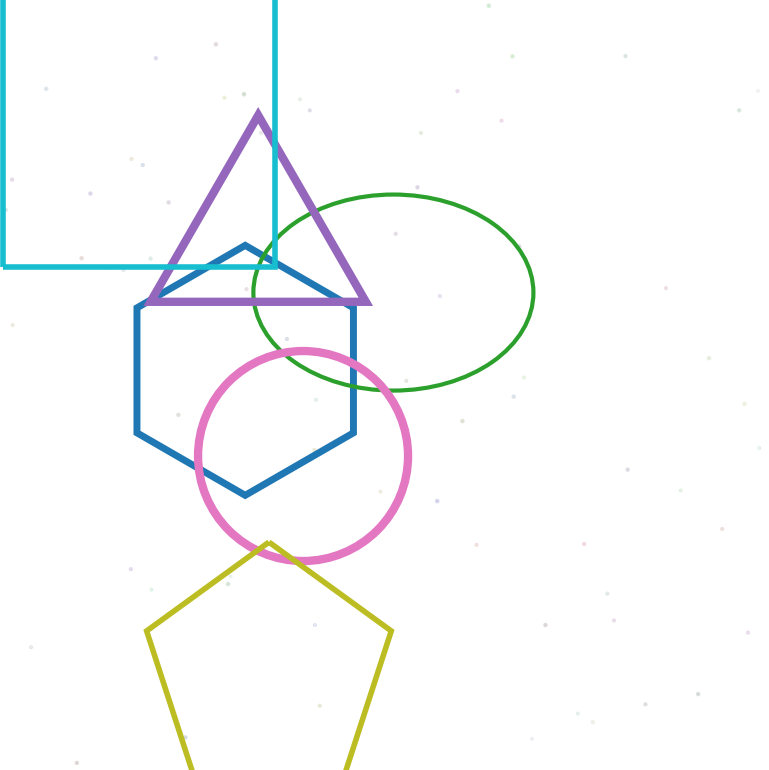[{"shape": "hexagon", "thickness": 2.5, "radius": 0.81, "center": [0.318, 0.519]}, {"shape": "oval", "thickness": 1.5, "radius": 0.91, "center": [0.511, 0.62]}, {"shape": "triangle", "thickness": 3, "radius": 0.81, "center": [0.335, 0.689]}, {"shape": "circle", "thickness": 3, "radius": 0.68, "center": [0.394, 0.408]}, {"shape": "pentagon", "thickness": 2, "radius": 0.84, "center": [0.349, 0.129]}, {"shape": "square", "thickness": 2, "radius": 0.88, "center": [0.18, 0.83]}]